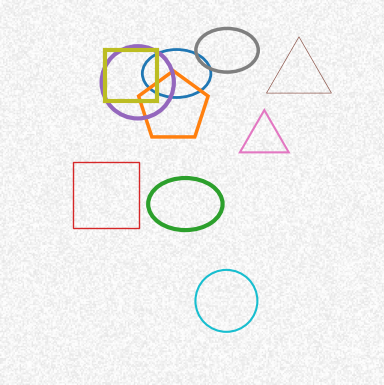[{"shape": "oval", "thickness": 2, "radius": 0.44, "center": [0.459, 0.809]}, {"shape": "pentagon", "thickness": 2.5, "radius": 0.47, "center": [0.45, 0.721]}, {"shape": "oval", "thickness": 3, "radius": 0.48, "center": [0.481, 0.47]}, {"shape": "square", "thickness": 1, "radius": 0.42, "center": [0.275, 0.494]}, {"shape": "circle", "thickness": 3, "radius": 0.47, "center": [0.358, 0.786]}, {"shape": "triangle", "thickness": 0.5, "radius": 0.49, "center": [0.777, 0.807]}, {"shape": "triangle", "thickness": 1.5, "radius": 0.37, "center": [0.687, 0.641]}, {"shape": "oval", "thickness": 2.5, "radius": 0.41, "center": [0.59, 0.869]}, {"shape": "square", "thickness": 3, "radius": 0.33, "center": [0.34, 0.804]}, {"shape": "circle", "thickness": 1.5, "radius": 0.4, "center": [0.588, 0.219]}]